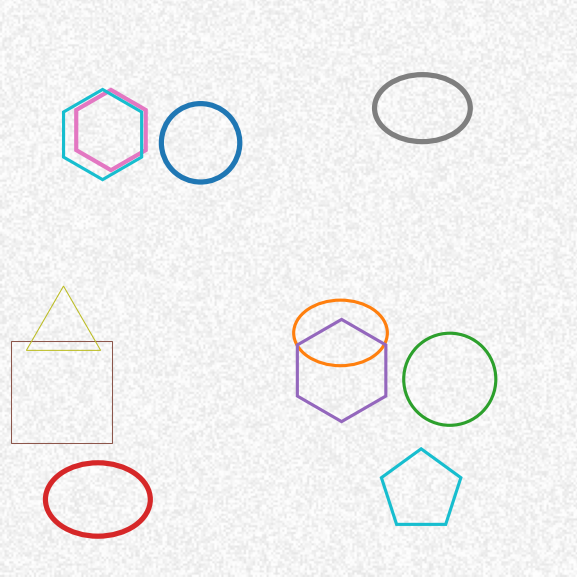[{"shape": "circle", "thickness": 2.5, "radius": 0.34, "center": [0.347, 0.752]}, {"shape": "oval", "thickness": 1.5, "radius": 0.41, "center": [0.59, 0.423]}, {"shape": "circle", "thickness": 1.5, "radius": 0.4, "center": [0.779, 0.342]}, {"shape": "oval", "thickness": 2.5, "radius": 0.45, "center": [0.169, 0.134]}, {"shape": "hexagon", "thickness": 1.5, "radius": 0.44, "center": [0.591, 0.358]}, {"shape": "square", "thickness": 0.5, "radius": 0.44, "center": [0.107, 0.321]}, {"shape": "hexagon", "thickness": 2, "radius": 0.35, "center": [0.192, 0.774]}, {"shape": "oval", "thickness": 2.5, "radius": 0.41, "center": [0.731, 0.812]}, {"shape": "triangle", "thickness": 0.5, "radius": 0.37, "center": [0.11, 0.43]}, {"shape": "pentagon", "thickness": 1.5, "radius": 0.36, "center": [0.729, 0.15]}, {"shape": "hexagon", "thickness": 1.5, "radius": 0.39, "center": [0.178, 0.766]}]